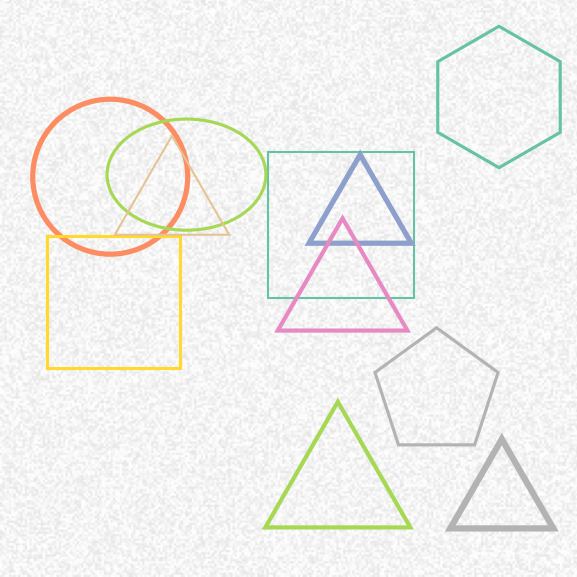[{"shape": "hexagon", "thickness": 1.5, "radius": 0.61, "center": [0.864, 0.831]}, {"shape": "square", "thickness": 1, "radius": 0.63, "center": [0.59, 0.61]}, {"shape": "circle", "thickness": 2.5, "radius": 0.67, "center": [0.191, 0.693]}, {"shape": "triangle", "thickness": 2.5, "radius": 0.51, "center": [0.624, 0.629]}, {"shape": "triangle", "thickness": 2, "radius": 0.65, "center": [0.593, 0.492]}, {"shape": "triangle", "thickness": 2, "radius": 0.72, "center": [0.585, 0.158]}, {"shape": "oval", "thickness": 1.5, "radius": 0.69, "center": [0.323, 0.697]}, {"shape": "square", "thickness": 1.5, "radius": 0.57, "center": [0.196, 0.477]}, {"shape": "triangle", "thickness": 1, "radius": 0.57, "center": [0.298, 0.65]}, {"shape": "triangle", "thickness": 3, "radius": 0.52, "center": [0.869, 0.136]}, {"shape": "pentagon", "thickness": 1.5, "radius": 0.56, "center": [0.756, 0.32]}]